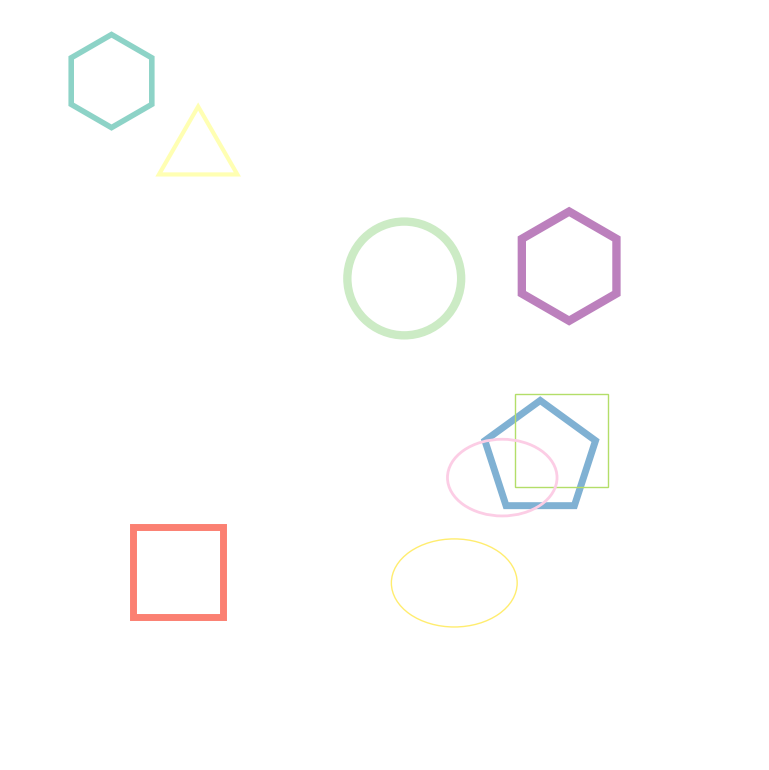[{"shape": "hexagon", "thickness": 2, "radius": 0.3, "center": [0.145, 0.895]}, {"shape": "triangle", "thickness": 1.5, "radius": 0.29, "center": [0.257, 0.803]}, {"shape": "square", "thickness": 2.5, "radius": 0.29, "center": [0.231, 0.258]}, {"shape": "pentagon", "thickness": 2.5, "radius": 0.38, "center": [0.702, 0.404]}, {"shape": "square", "thickness": 0.5, "radius": 0.3, "center": [0.729, 0.428]}, {"shape": "oval", "thickness": 1, "radius": 0.36, "center": [0.652, 0.38]}, {"shape": "hexagon", "thickness": 3, "radius": 0.35, "center": [0.739, 0.654]}, {"shape": "circle", "thickness": 3, "radius": 0.37, "center": [0.525, 0.638]}, {"shape": "oval", "thickness": 0.5, "radius": 0.41, "center": [0.59, 0.243]}]